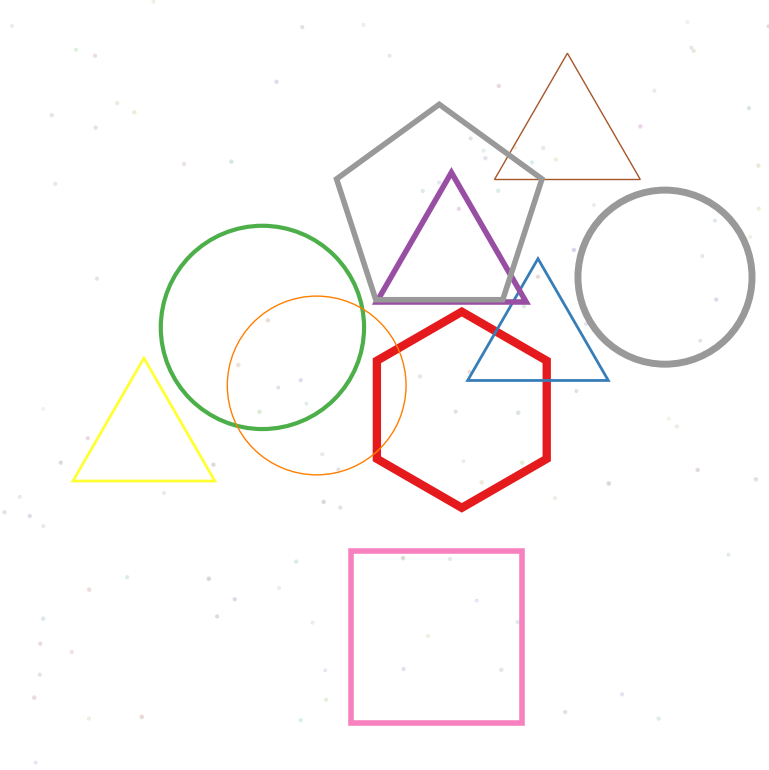[{"shape": "hexagon", "thickness": 3, "radius": 0.64, "center": [0.6, 0.468]}, {"shape": "triangle", "thickness": 1, "radius": 0.53, "center": [0.699, 0.559]}, {"shape": "circle", "thickness": 1.5, "radius": 0.66, "center": [0.341, 0.575]}, {"shape": "triangle", "thickness": 2, "radius": 0.56, "center": [0.586, 0.664]}, {"shape": "circle", "thickness": 0.5, "radius": 0.58, "center": [0.411, 0.499]}, {"shape": "triangle", "thickness": 1, "radius": 0.53, "center": [0.187, 0.429]}, {"shape": "triangle", "thickness": 0.5, "radius": 0.55, "center": [0.737, 0.822]}, {"shape": "square", "thickness": 2, "radius": 0.56, "center": [0.567, 0.173]}, {"shape": "pentagon", "thickness": 2, "radius": 0.7, "center": [0.57, 0.724]}, {"shape": "circle", "thickness": 2.5, "radius": 0.57, "center": [0.864, 0.64]}]